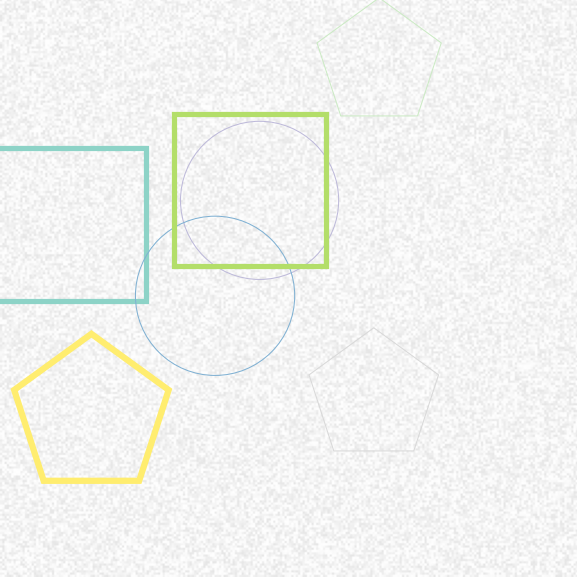[{"shape": "square", "thickness": 2.5, "radius": 0.66, "center": [0.121, 0.611]}, {"shape": "circle", "thickness": 0.5, "radius": 0.68, "center": [0.449, 0.652]}, {"shape": "circle", "thickness": 0.5, "radius": 0.69, "center": [0.372, 0.487]}, {"shape": "square", "thickness": 2.5, "radius": 0.66, "center": [0.432, 0.671]}, {"shape": "pentagon", "thickness": 0.5, "radius": 0.59, "center": [0.647, 0.314]}, {"shape": "pentagon", "thickness": 0.5, "radius": 0.57, "center": [0.657, 0.89]}, {"shape": "pentagon", "thickness": 3, "radius": 0.7, "center": [0.158, 0.28]}]